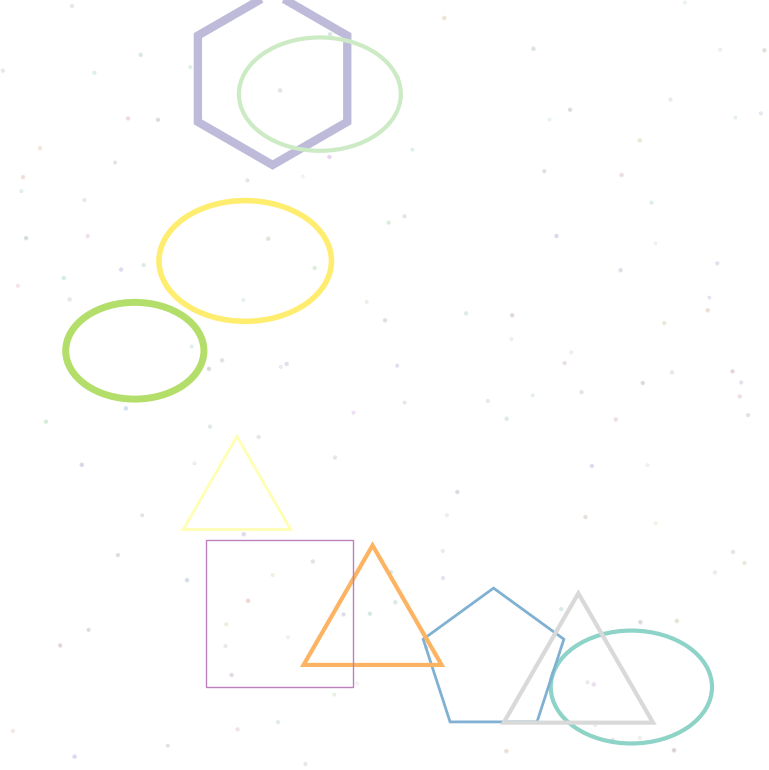[{"shape": "oval", "thickness": 1.5, "radius": 0.52, "center": [0.82, 0.108]}, {"shape": "triangle", "thickness": 1, "radius": 0.4, "center": [0.308, 0.353]}, {"shape": "hexagon", "thickness": 3, "radius": 0.56, "center": [0.354, 0.898]}, {"shape": "pentagon", "thickness": 1, "radius": 0.48, "center": [0.641, 0.14]}, {"shape": "triangle", "thickness": 1.5, "radius": 0.52, "center": [0.484, 0.188]}, {"shape": "oval", "thickness": 2.5, "radius": 0.45, "center": [0.175, 0.545]}, {"shape": "triangle", "thickness": 1.5, "radius": 0.56, "center": [0.751, 0.117]}, {"shape": "square", "thickness": 0.5, "radius": 0.48, "center": [0.363, 0.203]}, {"shape": "oval", "thickness": 1.5, "radius": 0.53, "center": [0.415, 0.878]}, {"shape": "oval", "thickness": 2, "radius": 0.56, "center": [0.318, 0.661]}]